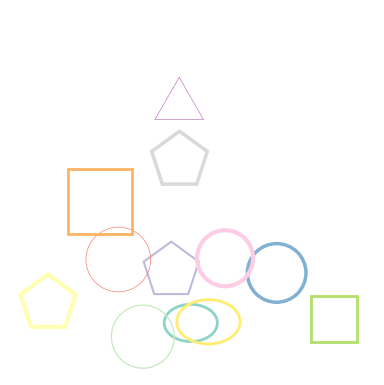[{"shape": "oval", "thickness": 2, "radius": 0.35, "center": [0.496, 0.161]}, {"shape": "pentagon", "thickness": 3, "radius": 0.38, "center": [0.125, 0.212]}, {"shape": "pentagon", "thickness": 1.5, "radius": 0.38, "center": [0.445, 0.297]}, {"shape": "circle", "thickness": 0.5, "radius": 0.42, "center": [0.307, 0.326]}, {"shape": "circle", "thickness": 2.5, "radius": 0.38, "center": [0.719, 0.291]}, {"shape": "square", "thickness": 2, "radius": 0.42, "center": [0.26, 0.477]}, {"shape": "square", "thickness": 2, "radius": 0.3, "center": [0.867, 0.172]}, {"shape": "circle", "thickness": 3, "radius": 0.36, "center": [0.585, 0.329]}, {"shape": "pentagon", "thickness": 2.5, "radius": 0.38, "center": [0.466, 0.583]}, {"shape": "triangle", "thickness": 0.5, "radius": 0.37, "center": [0.465, 0.726]}, {"shape": "circle", "thickness": 1, "radius": 0.41, "center": [0.371, 0.125]}, {"shape": "oval", "thickness": 2, "radius": 0.41, "center": [0.541, 0.164]}]